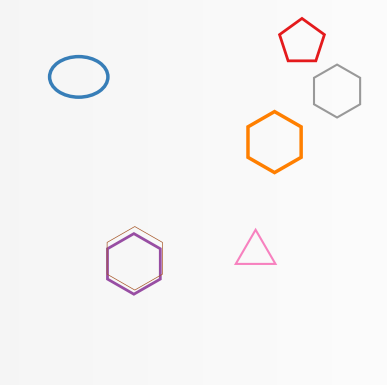[{"shape": "pentagon", "thickness": 2, "radius": 0.3, "center": [0.779, 0.891]}, {"shape": "oval", "thickness": 2.5, "radius": 0.38, "center": [0.203, 0.8]}, {"shape": "hexagon", "thickness": 2, "radius": 0.39, "center": [0.346, 0.315]}, {"shape": "hexagon", "thickness": 2.5, "radius": 0.4, "center": [0.709, 0.631]}, {"shape": "hexagon", "thickness": 0.5, "radius": 0.41, "center": [0.348, 0.329]}, {"shape": "triangle", "thickness": 1.5, "radius": 0.3, "center": [0.66, 0.344]}, {"shape": "hexagon", "thickness": 1.5, "radius": 0.34, "center": [0.87, 0.764]}]